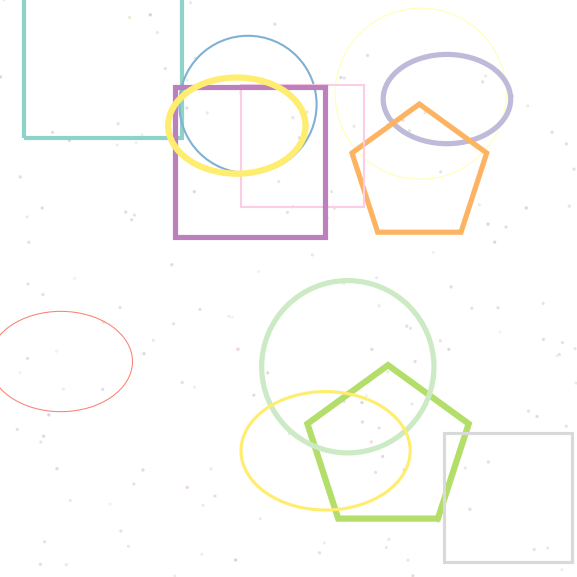[{"shape": "square", "thickness": 2, "radius": 0.68, "center": [0.179, 0.896]}, {"shape": "circle", "thickness": 0.5, "radius": 0.74, "center": [0.728, 0.837]}, {"shape": "oval", "thickness": 2.5, "radius": 0.55, "center": [0.774, 0.828]}, {"shape": "oval", "thickness": 0.5, "radius": 0.62, "center": [0.105, 0.373]}, {"shape": "circle", "thickness": 1, "radius": 0.59, "center": [0.429, 0.818]}, {"shape": "pentagon", "thickness": 2.5, "radius": 0.61, "center": [0.726, 0.696]}, {"shape": "pentagon", "thickness": 3, "radius": 0.73, "center": [0.672, 0.22]}, {"shape": "square", "thickness": 1, "radius": 0.53, "center": [0.524, 0.747]}, {"shape": "square", "thickness": 1.5, "radius": 0.55, "center": [0.88, 0.138]}, {"shape": "square", "thickness": 2.5, "radius": 0.65, "center": [0.433, 0.719]}, {"shape": "circle", "thickness": 2.5, "radius": 0.75, "center": [0.602, 0.364]}, {"shape": "oval", "thickness": 3, "radius": 0.59, "center": [0.41, 0.782]}, {"shape": "oval", "thickness": 1.5, "radius": 0.73, "center": [0.564, 0.219]}]